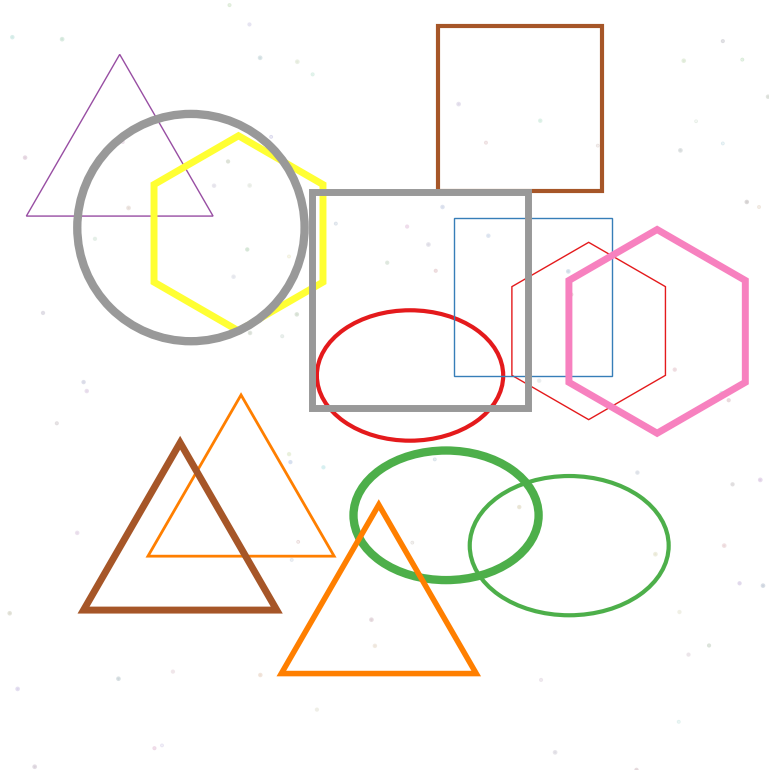[{"shape": "hexagon", "thickness": 0.5, "radius": 0.58, "center": [0.765, 0.57]}, {"shape": "oval", "thickness": 1.5, "radius": 0.6, "center": [0.533, 0.512]}, {"shape": "square", "thickness": 0.5, "radius": 0.51, "center": [0.693, 0.614]}, {"shape": "oval", "thickness": 3, "radius": 0.6, "center": [0.579, 0.331]}, {"shape": "oval", "thickness": 1.5, "radius": 0.65, "center": [0.739, 0.291]}, {"shape": "triangle", "thickness": 0.5, "radius": 0.7, "center": [0.155, 0.789]}, {"shape": "triangle", "thickness": 2, "radius": 0.73, "center": [0.492, 0.198]}, {"shape": "triangle", "thickness": 1, "radius": 0.7, "center": [0.313, 0.347]}, {"shape": "hexagon", "thickness": 2.5, "radius": 0.63, "center": [0.31, 0.697]}, {"shape": "triangle", "thickness": 2.5, "radius": 0.72, "center": [0.234, 0.28]}, {"shape": "square", "thickness": 1.5, "radius": 0.53, "center": [0.675, 0.859]}, {"shape": "hexagon", "thickness": 2.5, "radius": 0.66, "center": [0.853, 0.57]}, {"shape": "circle", "thickness": 3, "radius": 0.74, "center": [0.248, 0.704]}, {"shape": "square", "thickness": 2.5, "radius": 0.7, "center": [0.545, 0.611]}]